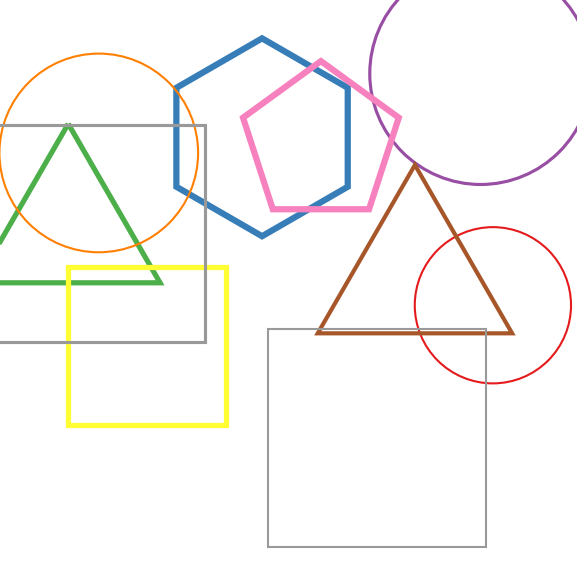[{"shape": "circle", "thickness": 1, "radius": 0.68, "center": [0.853, 0.471]}, {"shape": "hexagon", "thickness": 3, "radius": 0.86, "center": [0.454, 0.761]}, {"shape": "triangle", "thickness": 2.5, "radius": 0.92, "center": [0.118, 0.601]}, {"shape": "circle", "thickness": 1.5, "radius": 0.96, "center": [0.832, 0.872]}, {"shape": "circle", "thickness": 1, "radius": 0.86, "center": [0.171, 0.734]}, {"shape": "square", "thickness": 2.5, "radius": 0.68, "center": [0.255, 0.401]}, {"shape": "triangle", "thickness": 2, "radius": 0.97, "center": [0.718, 0.519]}, {"shape": "pentagon", "thickness": 3, "radius": 0.71, "center": [0.556, 0.752]}, {"shape": "square", "thickness": 1.5, "radius": 0.94, "center": [0.168, 0.595]}, {"shape": "square", "thickness": 1, "radius": 0.94, "center": [0.653, 0.241]}]